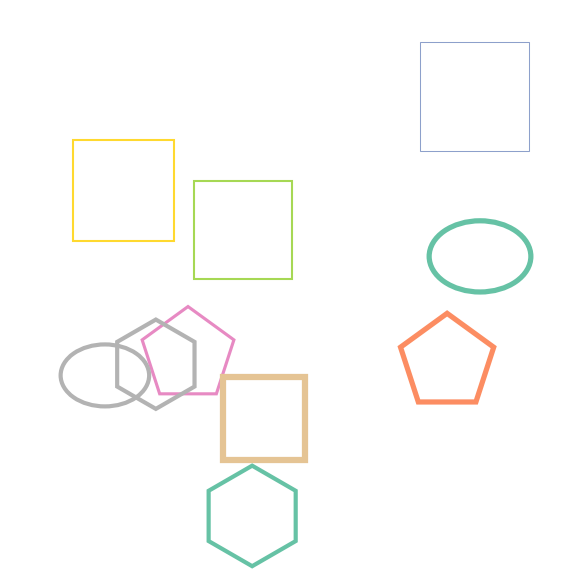[{"shape": "hexagon", "thickness": 2, "radius": 0.44, "center": [0.437, 0.106]}, {"shape": "oval", "thickness": 2.5, "radius": 0.44, "center": [0.831, 0.555]}, {"shape": "pentagon", "thickness": 2.5, "radius": 0.42, "center": [0.774, 0.372]}, {"shape": "square", "thickness": 0.5, "radius": 0.47, "center": [0.821, 0.831]}, {"shape": "pentagon", "thickness": 1.5, "radius": 0.42, "center": [0.326, 0.385]}, {"shape": "square", "thickness": 1, "radius": 0.42, "center": [0.421, 0.601]}, {"shape": "square", "thickness": 1, "radius": 0.44, "center": [0.214, 0.669]}, {"shape": "square", "thickness": 3, "radius": 0.36, "center": [0.457, 0.275]}, {"shape": "oval", "thickness": 2, "radius": 0.38, "center": [0.182, 0.349]}, {"shape": "hexagon", "thickness": 2, "radius": 0.39, "center": [0.27, 0.368]}]